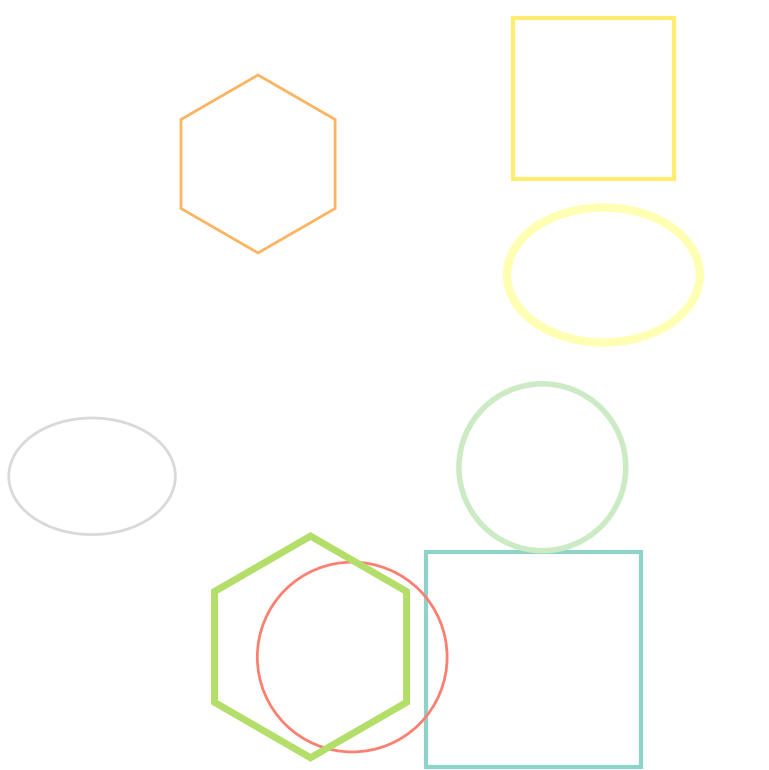[{"shape": "square", "thickness": 1.5, "radius": 0.7, "center": [0.693, 0.144]}, {"shape": "oval", "thickness": 3, "radius": 0.63, "center": [0.784, 0.643]}, {"shape": "circle", "thickness": 1, "radius": 0.62, "center": [0.457, 0.147]}, {"shape": "hexagon", "thickness": 1, "radius": 0.58, "center": [0.335, 0.787]}, {"shape": "hexagon", "thickness": 2.5, "radius": 0.72, "center": [0.403, 0.16]}, {"shape": "oval", "thickness": 1, "radius": 0.54, "center": [0.12, 0.381]}, {"shape": "circle", "thickness": 2, "radius": 0.54, "center": [0.704, 0.393]}, {"shape": "square", "thickness": 1.5, "radius": 0.52, "center": [0.77, 0.873]}]